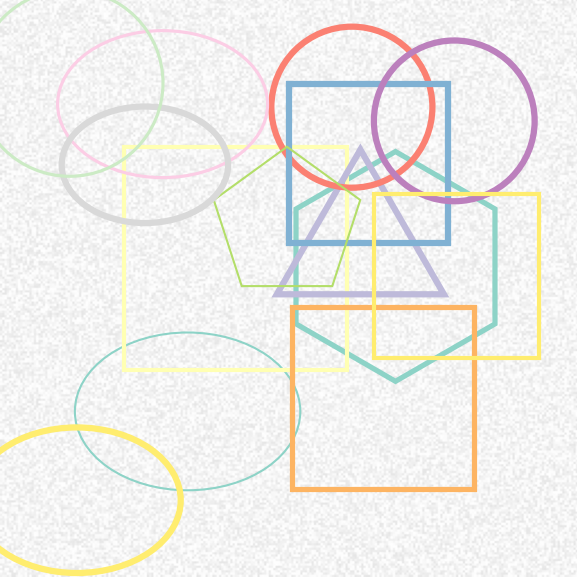[{"shape": "hexagon", "thickness": 2.5, "radius": 0.99, "center": [0.685, 0.538]}, {"shape": "oval", "thickness": 1, "radius": 0.98, "center": [0.325, 0.287]}, {"shape": "square", "thickness": 2, "radius": 0.96, "center": [0.408, 0.552]}, {"shape": "triangle", "thickness": 3, "radius": 0.83, "center": [0.624, 0.573]}, {"shape": "circle", "thickness": 3, "radius": 0.7, "center": [0.609, 0.814]}, {"shape": "square", "thickness": 3, "radius": 0.69, "center": [0.638, 0.716]}, {"shape": "square", "thickness": 2.5, "radius": 0.79, "center": [0.663, 0.31]}, {"shape": "pentagon", "thickness": 1, "radius": 0.67, "center": [0.497, 0.612]}, {"shape": "oval", "thickness": 1.5, "radius": 0.91, "center": [0.282, 0.819]}, {"shape": "oval", "thickness": 3, "radius": 0.72, "center": [0.251, 0.714]}, {"shape": "circle", "thickness": 3, "radius": 0.7, "center": [0.787, 0.79]}, {"shape": "circle", "thickness": 1.5, "radius": 0.81, "center": [0.121, 0.855]}, {"shape": "oval", "thickness": 3, "radius": 0.9, "center": [0.133, 0.133]}, {"shape": "square", "thickness": 2, "radius": 0.71, "center": [0.79, 0.521]}]